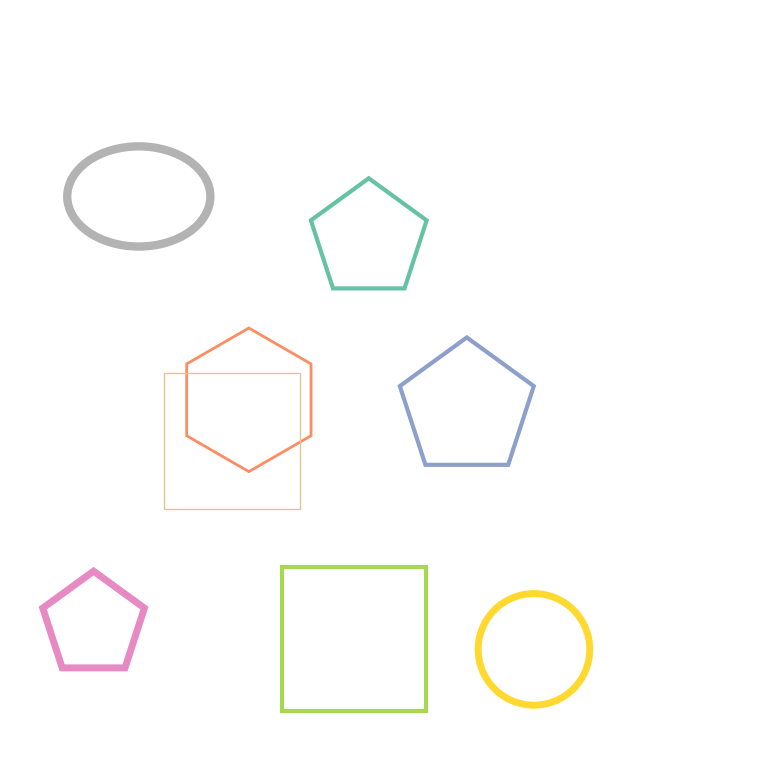[{"shape": "pentagon", "thickness": 1.5, "radius": 0.4, "center": [0.479, 0.689]}, {"shape": "hexagon", "thickness": 1, "radius": 0.47, "center": [0.323, 0.481]}, {"shape": "pentagon", "thickness": 1.5, "radius": 0.46, "center": [0.606, 0.47]}, {"shape": "pentagon", "thickness": 2.5, "radius": 0.35, "center": [0.122, 0.189]}, {"shape": "square", "thickness": 1.5, "radius": 0.47, "center": [0.459, 0.17]}, {"shape": "circle", "thickness": 2.5, "radius": 0.36, "center": [0.693, 0.157]}, {"shape": "square", "thickness": 0.5, "radius": 0.44, "center": [0.301, 0.427]}, {"shape": "oval", "thickness": 3, "radius": 0.46, "center": [0.18, 0.745]}]